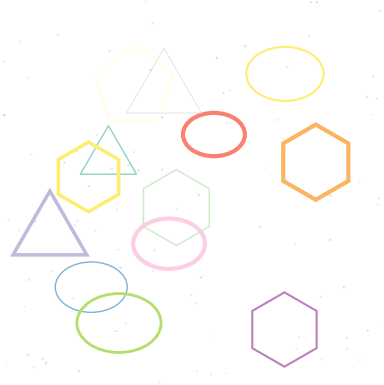[{"shape": "triangle", "thickness": 1, "radius": 0.42, "center": [0.282, 0.59]}, {"shape": "pentagon", "thickness": 0.5, "radius": 0.54, "center": [0.349, 0.775]}, {"shape": "triangle", "thickness": 2.5, "radius": 0.55, "center": [0.13, 0.393]}, {"shape": "oval", "thickness": 3, "radius": 0.4, "center": [0.556, 0.651]}, {"shape": "oval", "thickness": 1, "radius": 0.47, "center": [0.237, 0.254]}, {"shape": "hexagon", "thickness": 3, "radius": 0.49, "center": [0.82, 0.579]}, {"shape": "oval", "thickness": 2, "radius": 0.55, "center": [0.309, 0.161]}, {"shape": "oval", "thickness": 3, "radius": 0.47, "center": [0.439, 0.367]}, {"shape": "triangle", "thickness": 0.5, "radius": 0.56, "center": [0.426, 0.763]}, {"shape": "hexagon", "thickness": 1.5, "radius": 0.48, "center": [0.739, 0.144]}, {"shape": "hexagon", "thickness": 1, "radius": 0.49, "center": [0.458, 0.461]}, {"shape": "hexagon", "thickness": 2.5, "radius": 0.45, "center": [0.23, 0.54]}, {"shape": "oval", "thickness": 1.5, "radius": 0.5, "center": [0.74, 0.808]}]